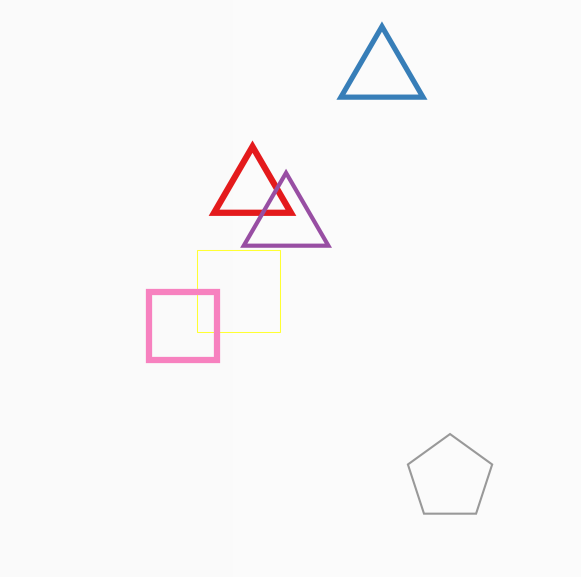[{"shape": "triangle", "thickness": 3, "radius": 0.38, "center": [0.434, 0.669]}, {"shape": "triangle", "thickness": 2.5, "radius": 0.41, "center": [0.657, 0.872]}, {"shape": "triangle", "thickness": 2, "radius": 0.42, "center": [0.492, 0.616]}, {"shape": "square", "thickness": 0.5, "radius": 0.36, "center": [0.41, 0.495]}, {"shape": "square", "thickness": 3, "radius": 0.29, "center": [0.315, 0.435]}, {"shape": "pentagon", "thickness": 1, "radius": 0.38, "center": [0.774, 0.171]}]